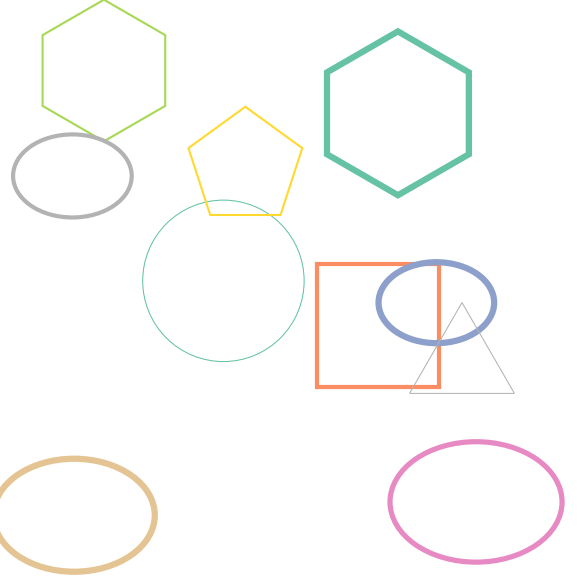[{"shape": "circle", "thickness": 0.5, "radius": 0.7, "center": [0.387, 0.513]}, {"shape": "hexagon", "thickness": 3, "radius": 0.71, "center": [0.689, 0.803]}, {"shape": "square", "thickness": 2, "radius": 0.53, "center": [0.654, 0.436]}, {"shape": "oval", "thickness": 3, "radius": 0.5, "center": [0.756, 0.475]}, {"shape": "oval", "thickness": 2.5, "radius": 0.74, "center": [0.824, 0.13]}, {"shape": "hexagon", "thickness": 1, "radius": 0.61, "center": [0.18, 0.877]}, {"shape": "pentagon", "thickness": 1, "radius": 0.52, "center": [0.425, 0.711]}, {"shape": "oval", "thickness": 3, "radius": 0.7, "center": [0.128, 0.107]}, {"shape": "triangle", "thickness": 0.5, "radius": 0.52, "center": [0.8, 0.37]}, {"shape": "oval", "thickness": 2, "radius": 0.51, "center": [0.125, 0.694]}]